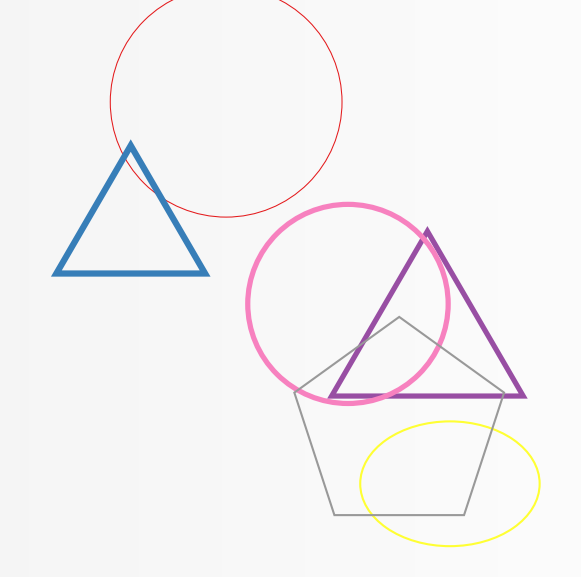[{"shape": "circle", "thickness": 0.5, "radius": 1.0, "center": [0.389, 0.823]}, {"shape": "triangle", "thickness": 3, "radius": 0.74, "center": [0.225, 0.599]}, {"shape": "triangle", "thickness": 2.5, "radius": 0.95, "center": [0.735, 0.408]}, {"shape": "oval", "thickness": 1, "radius": 0.77, "center": [0.774, 0.161]}, {"shape": "circle", "thickness": 2.5, "radius": 0.86, "center": [0.599, 0.473]}, {"shape": "pentagon", "thickness": 1, "radius": 0.95, "center": [0.687, 0.261]}]